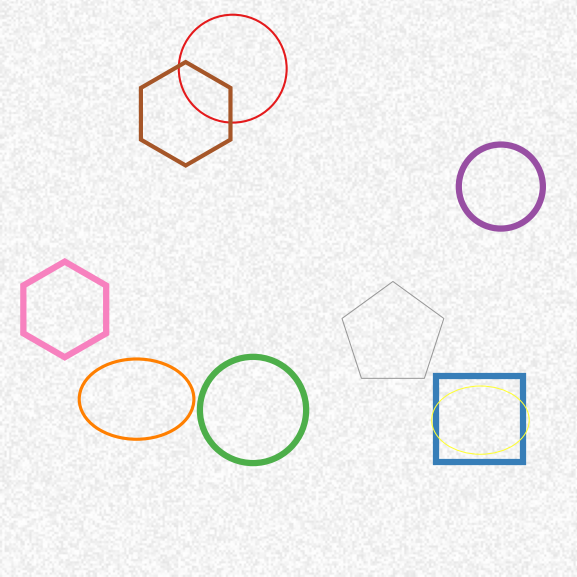[{"shape": "circle", "thickness": 1, "radius": 0.47, "center": [0.403, 0.88]}, {"shape": "square", "thickness": 3, "radius": 0.38, "center": [0.83, 0.273]}, {"shape": "circle", "thickness": 3, "radius": 0.46, "center": [0.438, 0.289]}, {"shape": "circle", "thickness": 3, "radius": 0.36, "center": [0.867, 0.676]}, {"shape": "oval", "thickness": 1.5, "radius": 0.5, "center": [0.236, 0.308]}, {"shape": "oval", "thickness": 0.5, "radius": 0.42, "center": [0.832, 0.272]}, {"shape": "hexagon", "thickness": 2, "radius": 0.45, "center": [0.322, 0.802]}, {"shape": "hexagon", "thickness": 3, "radius": 0.41, "center": [0.112, 0.463]}, {"shape": "pentagon", "thickness": 0.5, "radius": 0.46, "center": [0.68, 0.419]}]